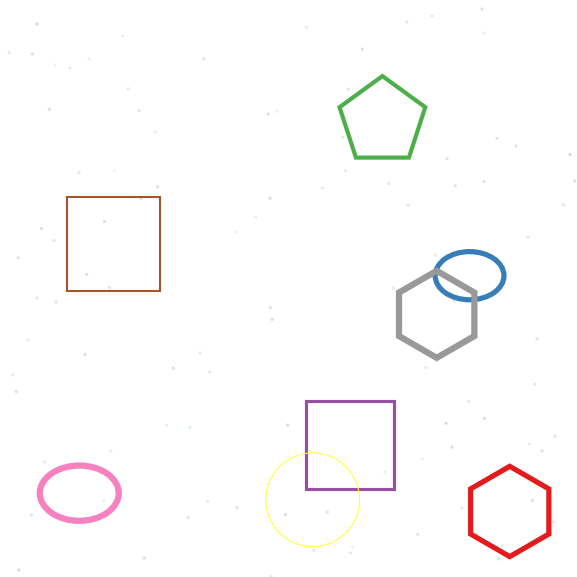[{"shape": "hexagon", "thickness": 2.5, "radius": 0.39, "center": [0.883, 0.113]}, {"shape": "oval", "thickness": 2.5, "radius": 0.3, "center": [0.813, 0.522]}, {"shape": "pentagon", "thickness": 2, "radius": 0.39, "center": [0.662, 0.789]}, {"shape": "square", "thickness": 1.5, "radius": 0.38, "center": [0.606, 0.228]}, {"shape": "circle", "thickness": 0.5, "radius": 0.41, "center": [0.541, 0.134]}, {"shape": "square", "thickness": 1, "radius": 0.4, "center": [0.197, 0.577]}, {"shape": "oval", "thickness": 3, "radius": 0.34, "center": [0.137, 0.145]}, {"shape": "hexagon", "thickness": 3, "radius": 0.38, "center": [0.756, 0.455]}]